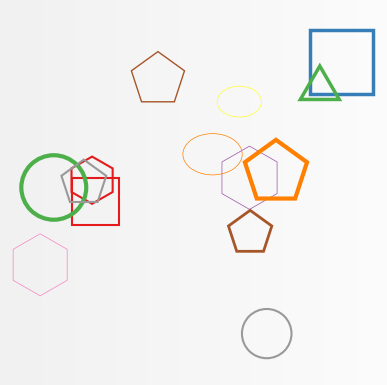[{"shape": "square", "thickness": 1.5, "radius": 0.31, "center": [0.247, 0.477]}, {"shape": "hexagon", "thickness": 1.5, "radius": 0.31, "center": [0.238, 0.532]}, {"shape": "square", "thickness": 2.5, "radius": 0.41, "center": [0.882, 0.839]}, {"shape": "triangle", "thickness": 2.5, "radius": 0.29, "center": [0.825, 0.771]}, {"shape": "circle", "thickness": 3, "radius": 0.42, "center": [0.139, 0.513]}, {"shape": "hexagon", "thickness": 0.5, "radius": 0.41, "center": [0.644, 0.538]}, {"shape": "oval", "thickness": 0.5, "radius": 0.38, "center": [0.548, 0.599]}, {"shape": "pentagon", "thickness": 3, "radius": 0.42, "center": [0.712, 0.553]}, {"shape": "oval", "thickness": 0.5, "radius": 0.29, "center": [0.618, 0.736]}, {"shape": "pentagon", "thickness": 1, "radius": 0.36, "center": [0.408, 0.794]}, {"shape": "pentagon", "thickness": 2, "radius": 0.29, "center": [0.646, 0.395]}, {"shape": "hexagon", "thickness": 0.5, "radius": 0.4, "center": [0.104, 0.312]}, {"shape": "pentagon", "thickness": 1.5, "radius": 0.3, "center": [0.216, 0.525]}, {"shape": "circle", "thickness": 1.5, "radius": 0.32, "center": [0.688, 0.134]}]